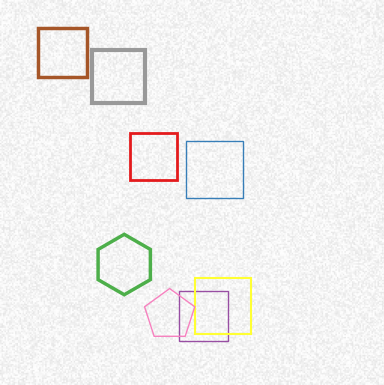[{"shape": "square", "thickness": 2, "radius": 0.3, "center": [0.399, 0.593]}, {"shape": "square", "thickness": 1, "radius": 0.37, "center": [0.558, 0.56]}, {"shape": "hexagon", "thickness": 2.5, "radius": 0.39, "center": [0.323, 0.313]}, {"shape": "square", "thickness": 1, "radius": 0.32, "center": [0.529, 0.179]}, {"shape": "square", "thickness": 1.5, "radius": 0.37, "center": [0.579, 0.205]}, {"shape": "square", "thickness": 2.5, "radius": 0.32, "center": [0.162, 0.864]}, {"shape": "pentagon", "thickness": 1, "radius": 0.34, "center": [0.441, 0.182]}, {"shape": "square", "thickness": 3, "radius": 0.34, "center": [0.308, 0.801]}]